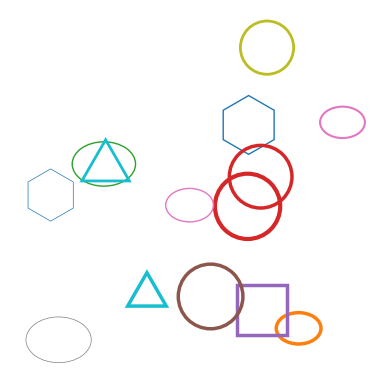[{"shape": "hexagon", "thickness": 0.5, "radius": 0.34, "center": [0.132, 0.493]}, {"shape": "hexagon", "thickness": 1, "radius": 0.38, "center": [0.646, 0.675]}, {"shape": "oval", "thickness": 2.5, "radius": 0.29, "center": [0.776, 0.147]}, {"shape": "oval", "thickness": 1, "radius": 0.41, "center": [0.27, 0.574]}, {"shape": "circle", "thickness": 2.5, "radius": 0.41, "center": [0.677, 0.541]}, {"shape": "circle", "thickness": 3, "radius": 0.42, "center": [0.643, 0.464]}, {"shape": "square", "thickness": 2.5, "radius": 0.32, "center": [0.681, 0.195]}, {"shape": "circle", "thickness": 2.5, "radius": 0.42, "center": [0.547, 0.23]}, {"shape": "oval", "thickness": 1.5, "radius": 0.29, "center": [0.89, 0.682]}, {"shape": "oval", "thickness": 1, "radius": 0.31, "center": [0.492, 0.467]}, {"shape": "oval", "thickness": 0.5, "radius": 0.42, "center": [0.152, 0.117]}, {"shape": "circle", "thickness": 2, "radius": 0.35, "center": [0.694, 0.876]}, {"shape": "triangle", "thickness": 2, "radius": 0.36, "center": [0.274, 0.566]}, {"shape": "triangle", "thickness": 2.5, "radius": 0.29, "center": [0.382, 0.234]}]